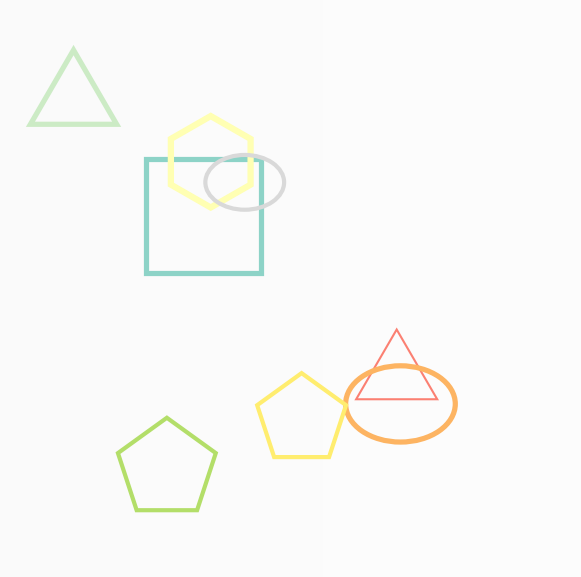[{"shape": "square", "thickness": 2.5, "radius": 0.5, "center": [0.35, 0.625]}, {"shape": "hexagon", "thickness": 3, "radius": 0.4, "center": [0.363, 0.719]}, {"shape": "triangle", "thickness": 1, "radius": 0.4, "center": [0.682, 0.348]}, {"shape": "oval", "thickness": 2.5, "radius": 0.47, "center": [0.689, 0.3]}, {"shape": "pentagon", "thickness": 2, "radius": 0.44, "center": [0.287, 0.187]}, {"shape": "oval", "thickness": 2, "radius": 0.34, "center": [0.421, 0.683]}, {"shape": "triangle", "thickness": 2.5, "radius": 0.43, "center": [0.127, 0.827]}, {"shape": "pentagon", "thickness": 2, "radius": 0.4, "center": [0.519, 0.273]}]